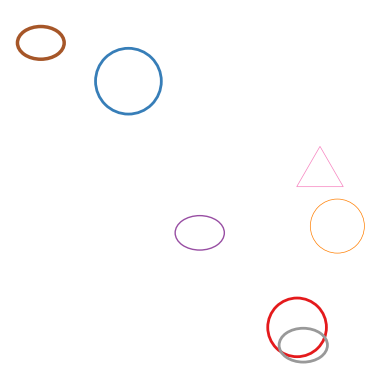[{"shape": "circle", "thickness": 2, "radius": 0.38, "center": [0.772, 0.15]}, {"shape": "circle", "thickness": 2, "radius": 0.43, "center": [0.334, 0.789]}, {"shape": "oval", "thickness": 1, "radius": 0.32, "center": [0.519, 0.395]}, {"shape": "circle", "thickness": 0.5, "radius": 0.35, "center": [0.876, 0.413]}, {"shape": "oval", "thickness": 2.5, "radius": 0.3, "center": [0.106, 0.889]}, {"shape": "triangle", "thickness": 0.5, "radius": 0.35, "center": [0.831, 0.55]}, {"shape": "oval", "thickness": 2, "radius": 0.31, "center": [0.788, 0.103]}]